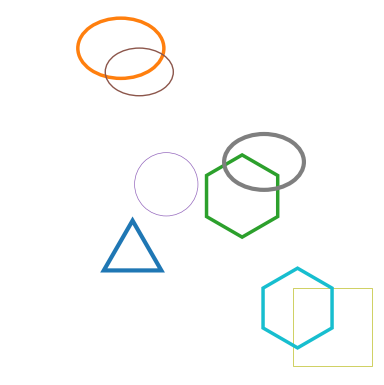[{"shape": "triangle", "thickness": 3, "radius": 0.43, "center": [0.344, 0.341]}, {"shape": "oval", "thickness": 2.5, "radius": 0.56, "center": [0.314, 0.875]}, {"shape": "hexagon", "thickness": 2.5, "radius": 0.53, "center": [0.629, 0.491]}, {"shape": "circle", "thickness": 0.5, "radius": 0.41, "center": [0.432, 0.521]}, {"shape": "oval", "thickness": 1, "radius": 0.44, "center": [0.362, 0.813]}, {"shape": "oval", "thickness": 3, "radius": 0.52, "center": [0.686, 0.579]}, {"shape": "square", "thickness": 0.5, "radius": 0.51, "center": [0.864, 0.15]}, {"shape": "hexagon", "thickness": 2.5, "radius": 0.52, "center": [0.773, 0.2]}]